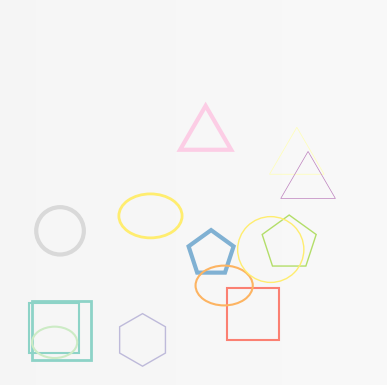[{"shape": "square", "thickness": 2, "radius": 0.38, "center": [0.158, 0.141]}, {"shape": "square", "thickness": 1.5, "radius": 0.32, "center": [0.139, 0.147]}, {"shape": "triangle", "thickness": 0.5, "radius": 0.41, "center": [0.766, 0.588]}, {"shape": "hexagon", "thickness": 1, "radius": 0.34, "center": [0.368, 0.117]}, {"shape": "square", "thickness": 1.5, "radius": 0.34, "center": [0.654, 0.185]}, {"shape": "pentagon", "thickness": 3, "radius": 0.31, "center": [0.545, 0.341]}, {"shape": "oval", "thickness": 1.5, "radius": 0.37, "center": [0.578, 0.258]}, {"shape": "pentagon", "thickness": 1, "radius": 0.37, "center": [0.746, 0.368]}, {"shape": "triangle", "thickness": 3, "radius": 0.38, "center": [0.531, 0.649]}, {"shape": "circle", "thickness": 3, "radius": 0.31, "center": [0.155, 0.4]}, {"shape": "triangle", "thickness": 0.5, "radius": 0.41, "center": [0.795, 0.525]}, {"shape": "oval", "thickness": 1.5, "radius": 0.29, "center": [0.141, 0.111]}, {"shape": "circle", "thickness": 1, "radius": 0.43, "center": [0.699, 0.352]}, {"shape": "oval", "thickness": 2, "radius": 0.41, "center": [0.388, 0.439]}]